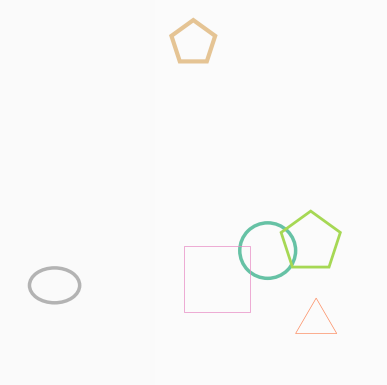[{"shape": "circle", "thickness": 2.5, "radius": 0.36, "center": [0.691, 0.349]}, {"shape": "triangle", "thickness": 0.5, "radius": 0.31, "center": [0.816, 0.164]}, {"shape": "square", "thickness": 0.5, "radius": 0.43, "center": [0.56, 0.276]}, {"shape": "pentagon", "thickness": 2, "radius": 0.4, "center": [0.802, 0.371]}, {"shape": "pentagon", "thickness": 3, "radius": 0.3, "center": [0.499, 0.888]}, {"shape": "oval", "thickness": 2.5, "radius": 0.32, "center": [0.141, 0.259]}]